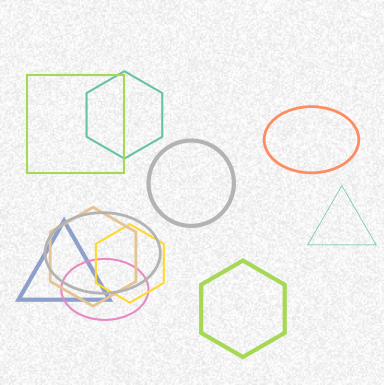[{"shape": "triangle", "thickness": 0.5, "radius": 0.51, "center": [0.888, 0.415]}, {"shape": "hexagon", "thickness": 1.5, "radius": 0.57, "center": [0.323, 0.702]}, {"shape": "oval", "thickness": 2, "radius": 0.61, "center": [0.809, 0.637]}, {"shape": "triangle", "thickness": 3, "radius": 0.68, "center": [0.166, 0.29]}, {"shape": "oval", "thickness": 1.5, "radius": 0.57, "center": [0.272, 0.248]}, {"shape": "hexagon", "thickness": 3, "radius": 0.63, "center": [0.631, 0.198]}, {"shape": "square", "thickness": 1.5, "radius": 0.63, "center": [0.196, 0.678]}, {"shape": "hexagon", "thickness": 1.5, "radius": 0.51, "center": [0.337, 0.316]}, {"shape": "hexagon", "thickness": 2, "radius": 0.64, "center": [0.242, 0.333]}, {"shape": "oval", "thickness": 2, "radius": 0.75, "center": [0.267, 0.343]}, {"shape": "circle", "thickness": 3, "radius": 0.55, "center": [0.497, 0.524]}]